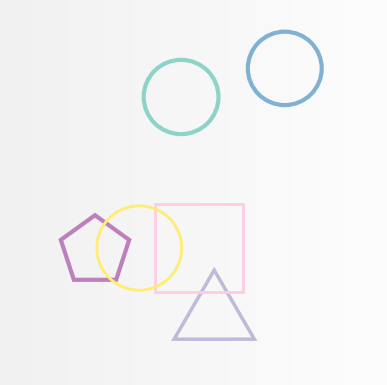[{"shape": "circle", "thickness": 3, "radius": 0.48, "center": [0.467, 0.748]}, {"shape": "triangle", "thickness": 2.5, "radius": 0.6, "center": [0.553, 0.179]}, {"shape": "circle", "thickness": 3, "radius": 0.48, "center": [0.735, 0.822]}, {"shape": "square", "thickness": 2, "radius": 0.57, "center": [0.512, 0.356]}, {"shape": "pentagon", "thickness": 3, "radius": 0.46, "center": [0.245, 0.348]}, {"shape": "circle", "thickness": 2, "radius": 0.55, "center": [0.359, 0.356]}]